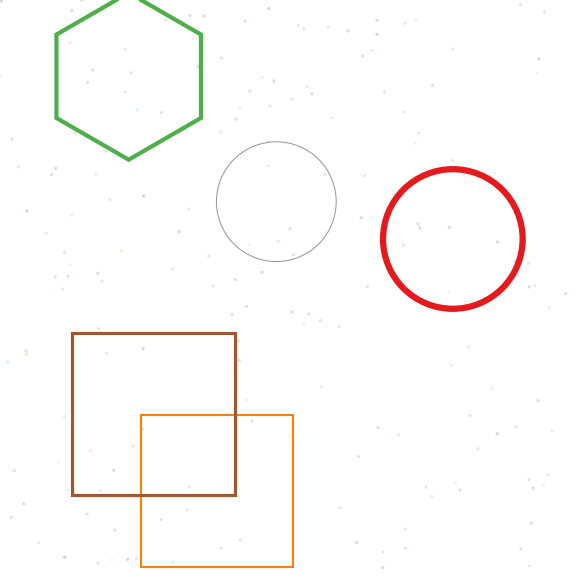[{"shape": "circle", "thickness": 3, "radius": 0.6, "center": [0.784, 0.585]}, {"shape": "hexagon", "thickness": 2, "radius": 0.72, "center": [0.223, 0.867]}, {"shape": "square", "thickness": 1, "radius": 0.65, "center": [0.376, 0.149]}, {"shape": "square", "thickness": 1.5, "radius": 0.7, "center": [0.266, 0.282]}, {"shape": "circle", "thickness": 0.5, "radius": 0.52, "center": [0.478, 0.65]}]